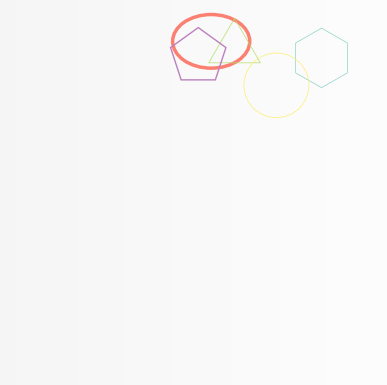[{"shape": "hexagon", "thickness": 0.5, "radius": 0.39, "center": [0.83, 0.85]}, {"shape": "oval", "thickness": 2.5, "radius": 0.5, "center": [0.545, 0.893]}, {"shape": "triangle", "thickness": 0.5, "radius": 0.38, "center": [0.605, 0.875]}, {"shape": "pentagon", "thickness": 1, "radius": 0.38, "center": [0.512, 0.853]}, {"shape": "circle", "thickness": 0.5, "radius": 0.42, "center": [0.713, 0.778]}]